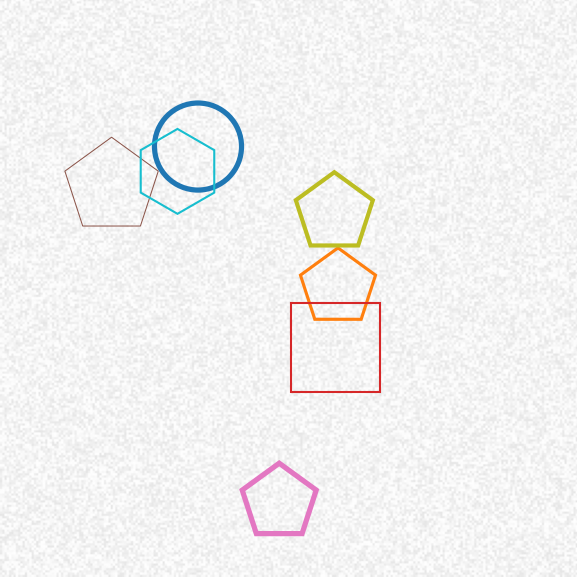[{"shape": "circle", "thickness": 2.5, "radius": 0.38, "center": [0.343, 0.745]}, {"shape": "pentagon", "thickness": 1.5, "radius": 0.34, "center": [0.585, 0.502]}, {"shape": "square", "thickness": 1, "radius": 0.39, "center": [0.581, 0.398]}, {"shape": "pentagon", "thickness": 0.5, "radius": 0.43, "center": [0.193, 0.677]}, {"shape": "pentagon", "thickness": 2.5, "radius": 0.34, "center": [0.483, 0.13]}, {"shape": "pentagon", "thickness": 2, "radius": 0.35, "center": [0.579, 0.631]}, {"shape": "hexagon", "thickness": 1, "radius": 0.37, "center": [0.307, 0.702]}]